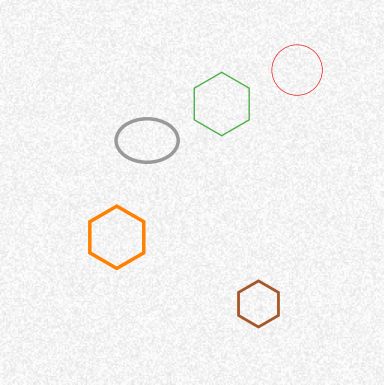[{"shape": "circle", "thickness": 0.5, "radius": 0.33, "center": [0.772, 0.818]}, {"shape": "hexagon", "thickness": 1, "radius": 0.41, "center": [0.576, 0.73]}, {"shape": "hexagon", "thickness": 2.5, "radius": 0.4, "center": [0.303, 0.384]}, {"shape": "hexagon", "thickness": 2, "radius": 0.3, "center": [0.671, 0.211]}, {"shape": "oval", "thickness": 2.5, "radius": 0.4, "center": [0.382, 0.635]}]